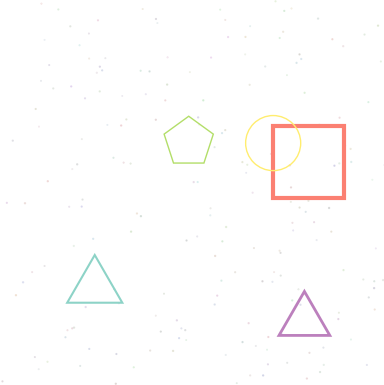[{"shape": "triangle", "thickness": 1.5, "radius": 0.41, "center": [0.246, 0.255]}, {"shape": "square", "thickness": 3, "radius": 0.46, "center": [0.801, 0.579]}, {"shape": "pentagon", "thickness": 1, "radius": 0.34, "center": [0.49, 0.631]}, {"shape": "triangle", "thickness": 2, "radius": 0.38, "center": [0.791, 0.167]}, {"shape": "circle", "thickness": 1, "radius": 0.36, "center": [0.71, 0.628]}]